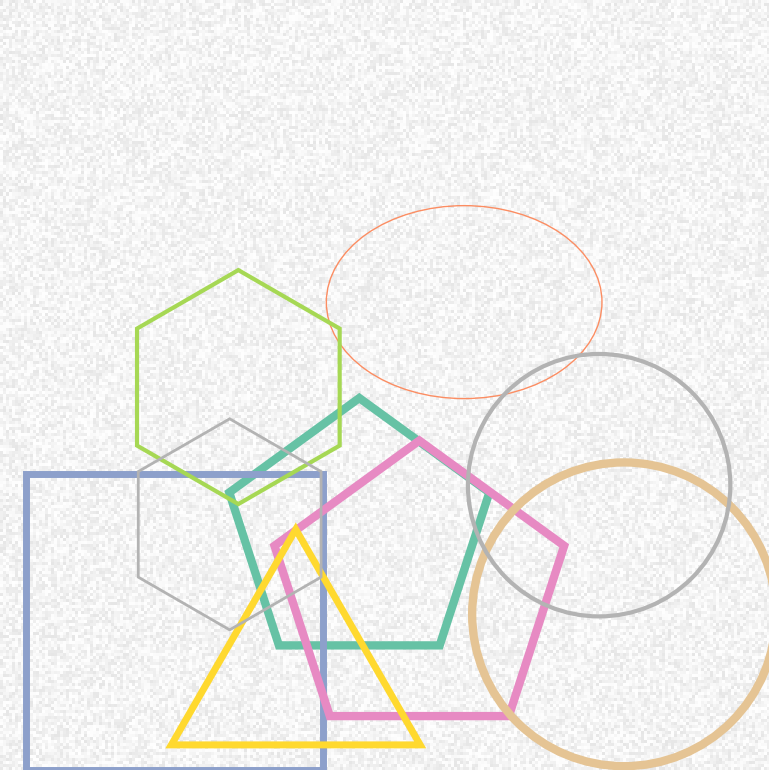[{"shape": "pentagon", "thickness": 3, "radius": 0.89, "center": [0.467, 0.306]}, {"shape": "oval", "thickness": 0.5, "radius": 0.89, "center": [0.603, 0.608]}, {"shape": "square", "thickness": 2.5, "radius": 0.96, "center": [0.227, 0.192]}, {"shape": "pentagon", "thickness": 3, "radius": 0.99, "center": [0.545, 0.23]}, {"shape": "hexagon", "thickness": 1.5, "radius": 0.76, "center": [0.31, 0.497]}, {"shape": "triangle", "thickness": 2.5, "radius": 0.93, "center": [0.384, 0.126]}, {"shape": "circle", "thickness": 3, "radius": 0.99, "center": [0.81, 0.202]}, {"shape": "hexagon", "thickness": 1, "radius": 0.69, "center": [0.298, 0.319]}, {"shape": "circle", "thickness": 1.5, "radius": 0.85, "center": [0.778, 0.37]}]